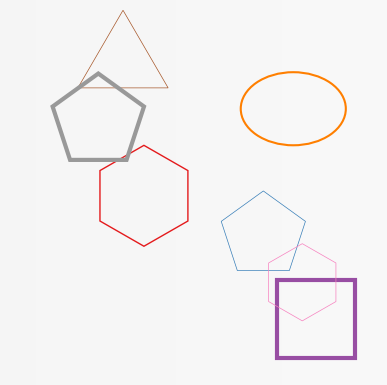[{"shape": "hexagon", "thickness": 1, "radius": 0.66, "center": [0.371, 0.491]}, {"shape": "pentagon", "thickness": 0.5, "radius": 0.57, "center": [0.68, 0.39]}, {"shape": "square", "thickness": 3, "radius": 0.51, "center": [0.816, 0.172]}, {"shape": "oval", "thickness": 1.5, "radius": 0.68, "center": [0.757, 0.718]}, {"shape": "triangle", "thickness": 0.5, "radius": 0.67, "center": [0.317, 0.839]}, {"shape": "hexagon", "thickness": 0.5, "radius": 0.5, "center": [0.78, 0.267]}, {"shape": "pentagon", "thickness": 3, "radius": 0.62, "center": [0.254, 0.685]}]